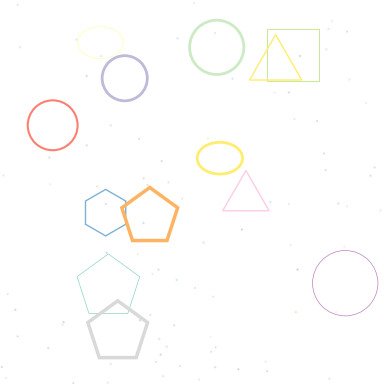[{"shape": "pentagon", "thickness": 0.5, "radius": 0.43, "center": [0.282, 0.255]}, {"shape": "oval", "thickness": 0.5, "radius": 0.3, "center": [0.261, 0.889]}, {"shape": "circle", "thickness": 2, "radius": 0.29, "center": [0.324, 0.797]}, {"shape": "circle", "thickness": 1.5, "radius": 0.32, "center": [0.137, 0.675]}, {"shape": "hexagon", "thickness": 1, "radius": 0.3, "center": [0.274, 0.448]}, {"shape": "pentagon", "thickness": 2.5, "radius": 0.38, "center": [0.389, 0.437]}, {"shape": "square", "thickness": 0.5, "radius": 0.34, "center": [0.761, 0.857]}, {"shape": "triangle", "thickness": 1, "radius": 0.35, "center": [0.639, 0.487]}, {"shape": "pentagon", "thickness": 2.5, "radius": 0.41, "center": [0.306, 0.137]}, {"shape": "circle", "thickness": 0.5, "radius": 0.42, "center": [0.897, 0.264]}, {"shape": "circle", "thickness": 2, "radius": 0.35, "center": [0.563, 0.877]}, {"shape": "triangle", "thickness": 1, "radius": 0.39, "center": [0.716, 0.831]}, {"shape": "oval", "thickness": 2, "radius": 0.29, "center": [0.571, 0.589]}]